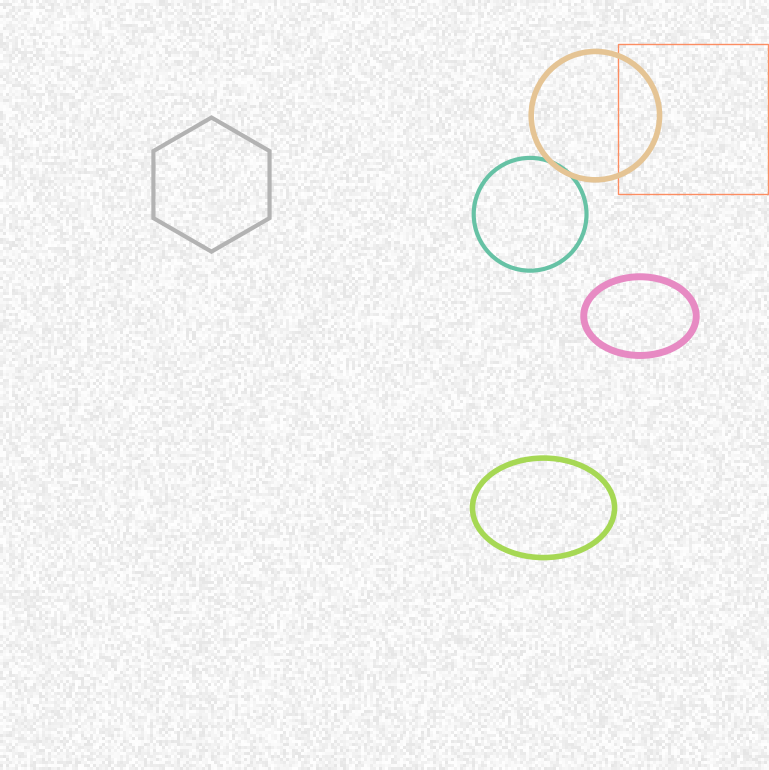[{"shape": "circle", "thickness": 1.5, "radius": 0.37, "center": [0.688, 0.722]}, {"shape": "square", "thickness": 0.5, "radius": 0.49, "center": [0.9, 0.846]}, {"shape": "oval", "thickness": 2.5, "radius": 0.37, "center": [0.831, 0.589]}, {"shape": "oval", "thickness": 2, "radius": 0.46, "center": [0.706, 0.34]}, {"shape": "circle", "thickness": 2, "radius": 0.42, "center": [0.773, 0.85]}, {"shape": "hexagon", "thickness": 1.5, "radius": 0.44, "center": [0.275, 0.76]}]